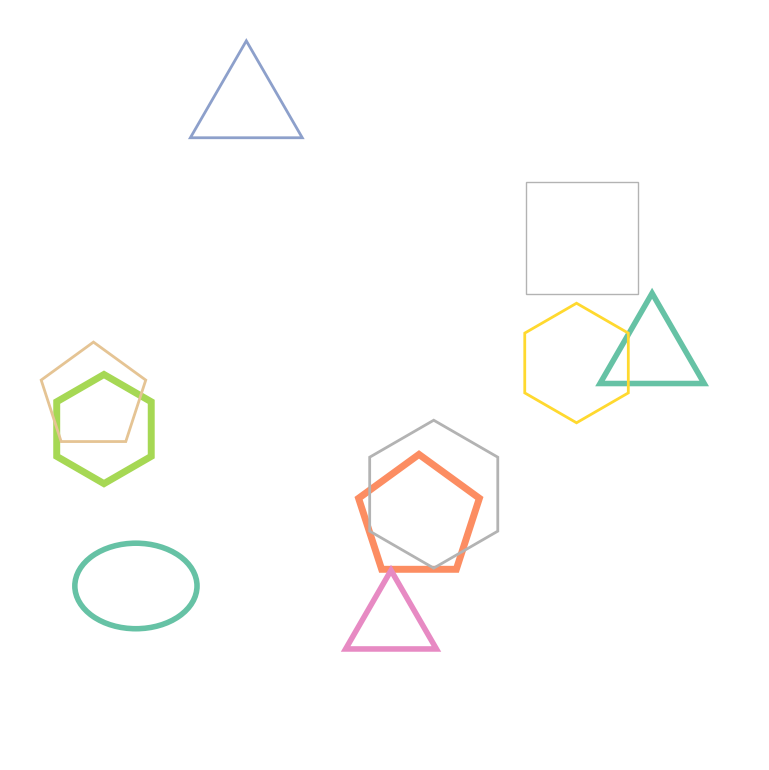[{"shape": "oval", "thickness": 2, "radius": 0.4, "center": [0.177, 0.239]}, {"shape": "triangle", "thickness": 2, "radius": 0.39, "center": [0.847, 0.541]}, {"shape": "pentagon", "thickness": 2.5, "radius": 0.41, "center": [0.544, 0.327]}, {"shape": "triangle", "thickness": 1, "radius": 0.42, "center": [0.32, 0.863]}, {"shape": "triangle", "thickness": 2, "radius": 0.34, "center": [0.508, 0.191]}, {"shape": "hexagon", "thickness": 2.5, "radius": 0.35, "center": [0.135, 0.443]}, {"shape": "hexagon", "thickness": 1, "radius": 0.39, "center": [0.749, 0.529]}, {"shape": "pentagon", "thickness": 1, "radius": 0.36, "center": [0.121, 0.484]}, {"shape": "square", "thickness": 0.5, "radius": 0.36, "center": [0.756, 0.69]}, {"shape": "hexagon", "thickness": 1, "radius": 0.48, "center": [0.563, 0.358]}]